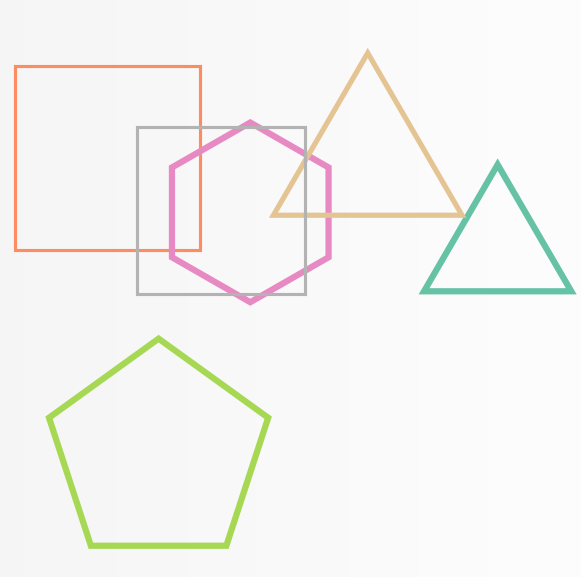[{"shape": "triangle", "thickness": 3, "radius": 0.73, "center": [0.856, 0.568]}, {"shape": "square", "thickness": 1.5, "radius": 0.79, "center": [0.185, 0.726]}, {"shape": "hexagon", "thickness": 3, "radius": 0.78, "center": [0.431, 0.631]}, {"shape": "pentagon", "thickness": 3, "radius": 0.99, "center": [0.273, 0.214]}, {"shape": "triangle", "thickness": 2.5, "radius": 0.94, "center": [0.633, 0.72]}, {"shape": "square", "thickness": 1.5, "radius": 0.72, "center": [0.381, 0.635]}]